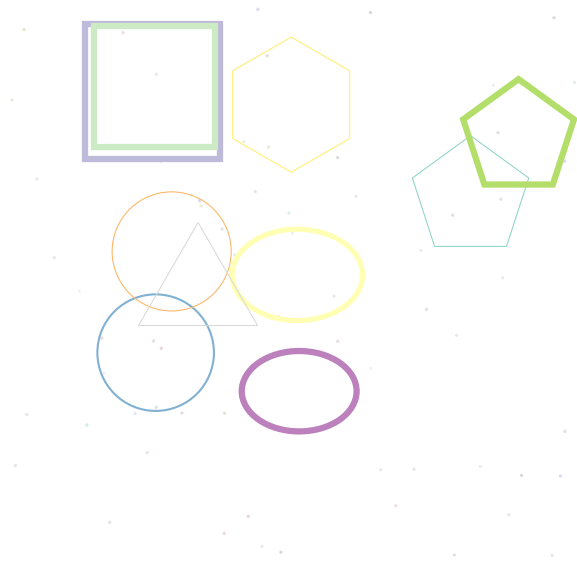[{"shape": "pentagon", "thickness": 0.5, "radius": 0.53, "center": [0.815, 0.658]}, {"shape": "oval", "thickness": 2.5, "radius": 0.56, "center": [0.515, 0.523]}, {"shape": "square", "thickness": 3, "radius": 0.59, "center": [0.263, 0.84]}, {"shape": "circle", "thickness": 1, "radius": 0.5, "center": [0.27, 0.388]}, {"shape": "circle", "thickness": 0.5, "radius": 0.52, "center": [0.297, 0.564]}, {"shape": "pentagon", "thickness": 3, "radius": 0.5, "center": [0.898, 0.761]}, {"shape": "triangle", "thickness": 0.5, "radius": 0.59, "center": [0.343, 0.495]}, {"shape": "oval", "thickness": 3, "radius": 0.5, "center": [0.518, 0.322]}, {"shape": "square", "thickness": 3, "radius": 0.52, "center": [0.268, 0.849]}, {"shape": "hexagon", "thickness": 0.5, "radius": 0.59, "center": [0.504, 0.818]}]